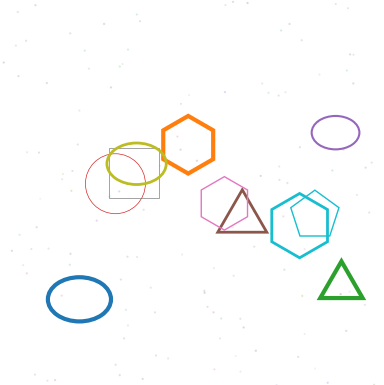[{"shape": "oval", "thickness": 3, "radius": 0.41, "center": [0.206, 0.223]}, {"shape": "hexagon", "thickness": 3, "radius": 0.37, "center": [0.489, 0.624]}, {"shape": "triangle", "thickness": 3, "radius": 0.32, "center": [0.887, 0.258]}, {"shape": "circle", "thickness": 0.5, "radius": 0.39, "center": [0.3, 0.523]}, {"shape": "oval", "thickness": 1.5, "radius": 0.31, "center": [0.872, 0.655]}, {"shape": "triangle", "thickness": 2, "radius": 0.37, "center": [0.629, 0.434]}, {"shape": "hexagon", "thickness": 1, "radius": 0.35, "center": [0.583, 0.472]}, {"shape": "square", "thickness": 0.5, "radius": 0.32, "center": [0.348, 0.551]}, {"shape": "oval", "thickness": 2, "radius": 0.39, "center": [0.355, 0.575]}, {"shape": "pentagon", "thickness": 1, "radius": 0.33, "center": [0.818, 0.44]}, {"shape": "hexagon", "thickness": 2, "radius": 0.42, "center": [0.778, 0.414]}]